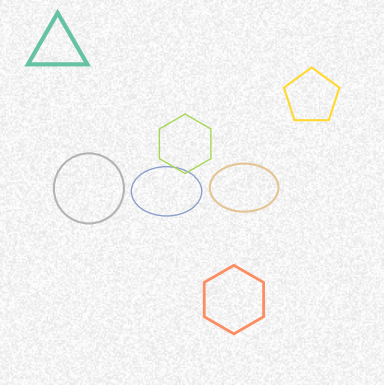[{"shape": "triangle", "thickness": 3, "radius": 0.45, "center": [0.15, 0.877]}, {"shape": "hexagon", "thickness": 2, "radius": 0.45, "center": [0.608, 0.222]}, {"shape": "oval", "thickness": 1, "radius": 0.46, "center": [0.433, 0.503]}, {"shape": "hexagon", "thickness": 1, "radius": 0.39, "center": [0.481, 0.627]}, {"shape": "pentagon", "thickness": 1.5, "radius": 0.38, "center": [0.81, 0.749]}, {"shape": "oval", "thickness": 1.5, "radius": 0.45, "center": [0.634, 0.513]}, {"shape": "circle", "thickness": 1.5, "radius": 0.46, "center": [0.231, 0.511]}]